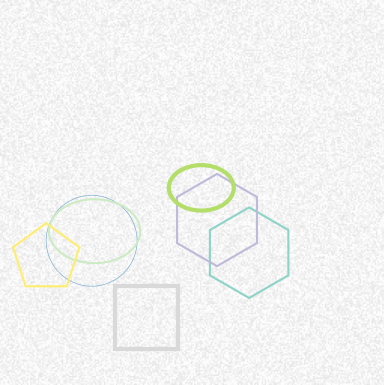[{"shape": "hexagon", "thickness": 1.5, "radius": 0.59, "center": [0.647, 0.344]}, {"shape": "hexagon", "thickness": 1.5, "radius": 0.6, "center": [0.564, 0.428]}, {"shape": "circle", "thickness": 0.5, "radius": 0.59, "center": [0.238, 0.375]}, {"shape": "oval", "thickness": 3, "radius": 0.42, "center": [0.523, 0.512]}, {"shape": "square", "thickness": 3, "radius": 0.41, "center": [0.38, 0.175]}, {"shape": "oval", "thickness": 1.5, "radius": 0.59, "center": [0.246, 0.399]}, {"shape": "pentagon", "thickness": 1.5, "radius": 0.45, "center": [0.12, 0.33]}]